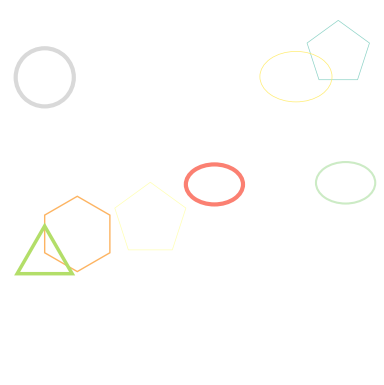[{"shape": "pentagon", "thickness": 0.5, "radius": 0.43, "center": [0.879, 0.862]}, {"shape": "pentagon", "thickness": 0.5, "radius": 0.49, "center": [0.39, 0.43]}, {"shape": "oval", "thickness": 3, "radius": 0.37, "center": [0.557, 0.521]}, {"shape": "hexagon", "thickness": 1, "radius": 0.49, "center": [0.201, 0.392]}, {"shape": "triangle", "thickness": 2.5, "radius": 0.41, "center": [0.116, 0.33]}, {"shape": "circle", "thickness": 3, "radius": 0.38, "center": [0.116, 0.799]}, {"shape": "oval", "thickness": 1.5, "radius": 0.38, "center": [0.898, 0.525]}, {"shape": "oval", "thickness": 0.5, "radius": 0.47, "center": [0.769, 0.801]}]